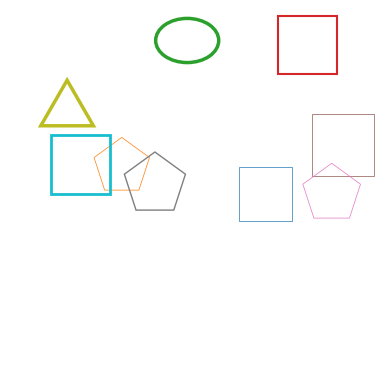[{"shape": "square", "thickness": 0.5, "radius": 0.35, "center": [0.689, 0.497]}, {"shape": "pentagon", "thickness": 0.5, "radius": 0.38, "center": [0.316, 0.567]}, {"shape": "oval", "thickness": 2.5, "radius": 0.41, "center": [0.486, 0.895]}, {"shape": "square", "thickness": 1.5, "radius": 0.38, "center": [0.799, 0.883]}, {"shape": "square", "thickness": 0.5, "radius": 0.4, "center": [0.892, 0.624]}, {"shape": "pentagon", "thickness": 0.5, "radius": 0.39, "center": [0.862, 0.497]}, {"shape": "pentagon", "thickness": 1, "radius": 0.42, "center": [0.402, 0.522]}, {"shape": "triangle", "thickness": 2.5, "radius": 0.39, "center": [0.174, 0.713]}, {"shape": "square", "thickness": 2, "radius": 0.38, "center": [0.208, 0.573]}]